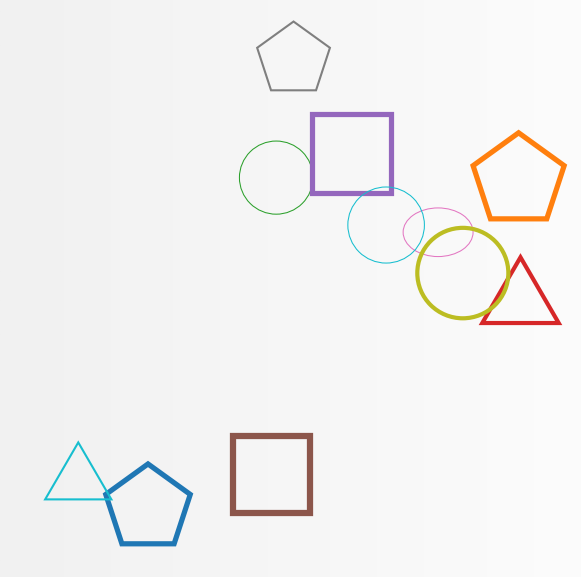[{"shape": "pentagon", "thickness": 2.5, "radius": 0.38, "center": [0.255, 0.119]}, {"shape": "pentagon", "thickness": 2.5, "radius": 0.41, "center": [0.892, 0.687]}, {"shape": "circle", "thickness": 0.5, "radius": 0.32, "center": [0.475, 0.692]}, {"shape": "triangle", "thickness": 2, "radius": 0.38, "center": [0.895, 0.478]}, {"shape": "square", "thickness": 2.5, "radius": 0.34, "center": [0.604, 0.733]}, {"shape": "square", "thickness": 3, "radius": 0.33, "center": [0.467, 0.178]}, {"shape": "oval", "thickness": 0.5, "radius": 0.3, "center": [0.754, 0.597]}, {"shape": "pentagon", "thickness": 1, "radius": 0.33, "center": [0.505, 0.896]}, {"shape": "circle", "thickness": 2, "radius": 0.39, "center": [0.796, 0.526]}, {"shape": "triangle", "thickness": 1, "radius": 0.33, "center": [0.135, 0.167]}, {"shape": "circle", "thickness": 0.5, "radius": 0.33, "center": [0.664, 0.609]}]